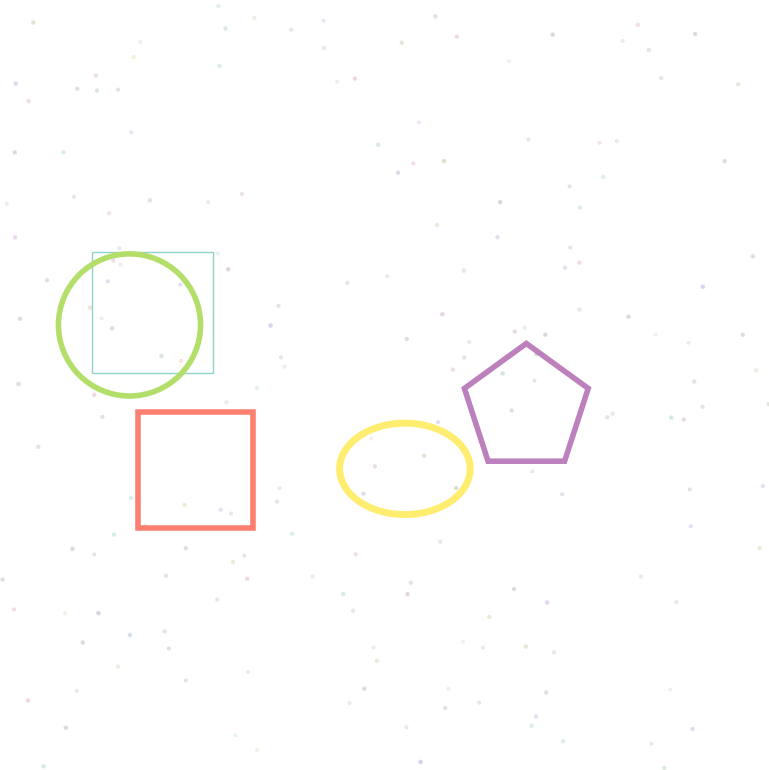[{"shape": "square", "thickness": 0.5, "radius": 0.39, "center": [0.199, 0.595]}, {"shape": "square", "thickness": 2, "radius": 0.37, "center": [0.254, 0.39]}, {"shape": "circle", "thickness": 2, "radius": 0.46, "center": [0.168, 0.578]}, {"shape": "pentagon", "thickness": 2, "radius": 0.42, "center": [0.684, 0.469]}, {"shape": "oval", "thickness": 2.5, "radius": 0.42, "center": [0.526, 0.391]}]